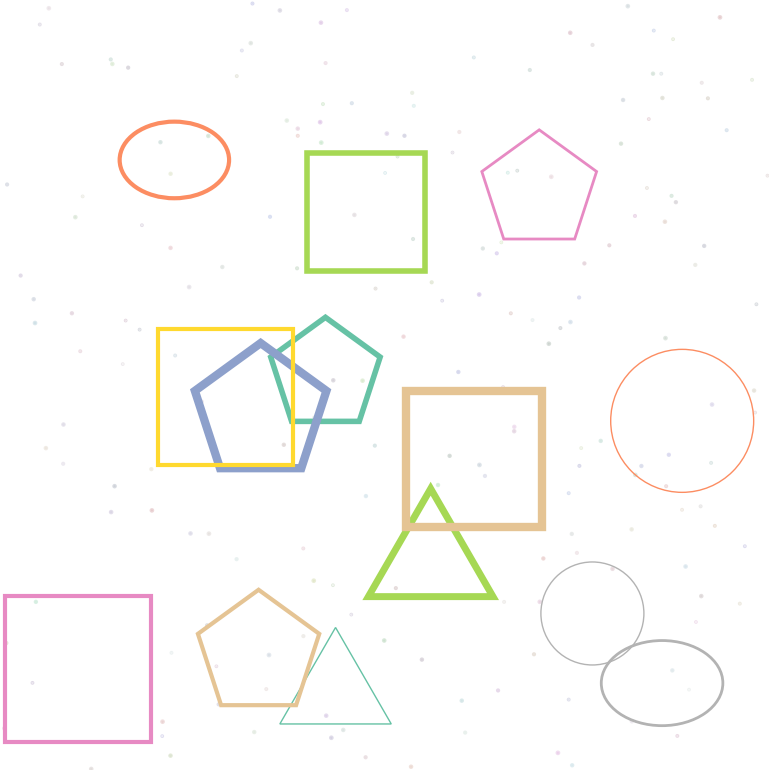[{"shape": "triangle", "thickness": 0.5, "radius": 0.42, "center": [0.436, 0.102]}, {"shape": "pentagon", "thickness": 2, "radius": 0.37, "center": [0.423, 0.513]}, {"shape": "circle", "thickness": 0.5, "radius": 0.46, "center": [0.886, 0.453]}, {"shape": "oval", "thickness": 1.5, "radius": 0.36, "center": [0.226, 0.792]}, {"shape": "pentagon", "thickness": 3, "radius": 0.45, "center": [0.339, 0.465]}, {"shape": "square", "thickness": 1.5, "radius": 0.47, "center": [0.102, 0.131]}, {"shape": "pentagon", "thickness": 1, "radius": 0.39, "center": [0.7, 0.753]}, {"shape": "triangle", "thickness": 2.5, "radius": 0.47, "center": [0.559, 0.272]}, {"shape": "square", "thickness": 2, "radius": 0.38, "center": [0.475, 0.725]}, {"shape": "square", "thickness": 1.5, "radius": 0.44, "center": [0.293, 0.484]}, {"shape": "square", "thickness": 3, "radius": 0.44, "center": [0.615, 0.404]}, {"shape": "pentagon", "thickness": 1.5, "radius": 0.41, "center": [0.336, 0.151]}, {"shape": "oval", "thickness": 1, "radius": 0.39, "center": [0.86, 0.113]}, {"shape": "circle", "thickness": 0.5, "radius": 0.33, "center": [0.769, 0.203]}]